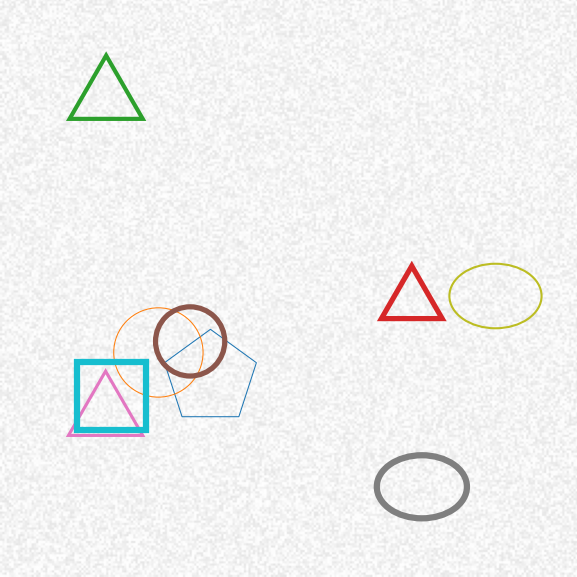[{"shape": "pentagon", "thickness": 0.5, "radius": 0.42, "center": [0.364, 0.345]}, {"shape": "circle", "thickness": 0.5, "radius": 0.39, "center": [0.274, 0.389]}, {"shape": "triangle", "thickness": 2, "radius": 0.37, "center": [0.184, 0.83]}, {"shape": "triangle", "thickness": 2.5, "radius": 0.3, "center": [0.713, 0.478]}, {"shape": "circle", "thickness": 2.5, "radius": 0.3, "center": [0.329, 0.408]}, {"shape": "triangle", "thickness": 1.5, "radius": 0.37, "center": [0.183, 0.282]}, {"shape": "oval", "thickness": 3, "radius": 0.39, "center": [0.731, 0.156]}, {"shape": "oval", "thickness": 1, "radius": 0.4, "center": [0.858, 0.487]}, {"shape": "square", "thickness": 3, "radius": 0.3, "center": [0.193, 0.314]}]